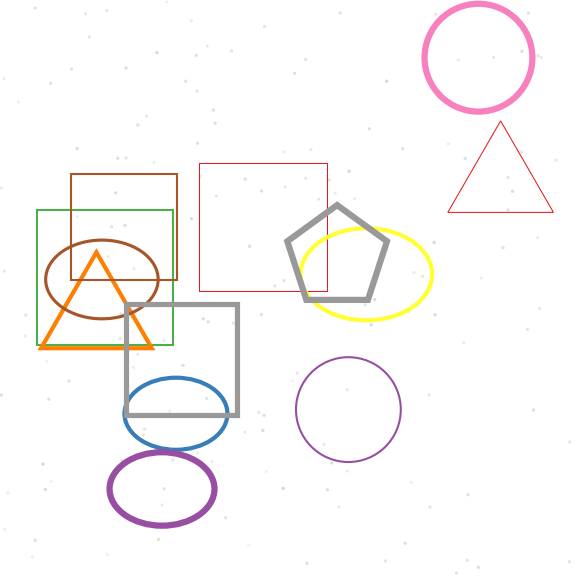[{"shape": "square", "thickness": 0.5, "radius": 0.55, "center": [0.455, 0.605]}, {"shape": "triangle", "thickness": 0.5, "radius": 0.53, "center": [0.867, 0.684]}, {"shape": "oval", "thickness": 2, "radius": 0.45, "center": [0.305, 0.283]}, {"shape": "square", "thickness": 1, "radius": 0.59, "center": [0.181, 0.519]}, {"shape": "oval", "thickness": 3, "radius": 0.45, "center": [0.281, 0.152]}, {"shape": "circle", "thickness": 1, "radius": 0.45, "center": [0.603, 0.29]}, {"shape": "triangle", "thickness": 2, "radius": 0.55, "center": [0.167, 0.451]}, {"shape": "oval", "thickness": 2, "radius": 0.57, "center": [0.634, 0.524]}, {"shape": "oval", "thickness": 1.5, "radius": 0.49, "center": [0.176, 0.515]}, {"shape": "square", "thickness": 1, "radius": 0.46, "center": [0.214, 0.607]}, {"shape": "circle", "thickness": 3, "radius": 0.47, "center": [0.829, 0.899]}, {"shape": "pentagon", "thickness": 3, "radius": 0.45, "center": [0.584, 0.553]}, {"shape": "square", "thickness": 2.5, "radius": 0.48, "center": [0.315, 0.376]}]